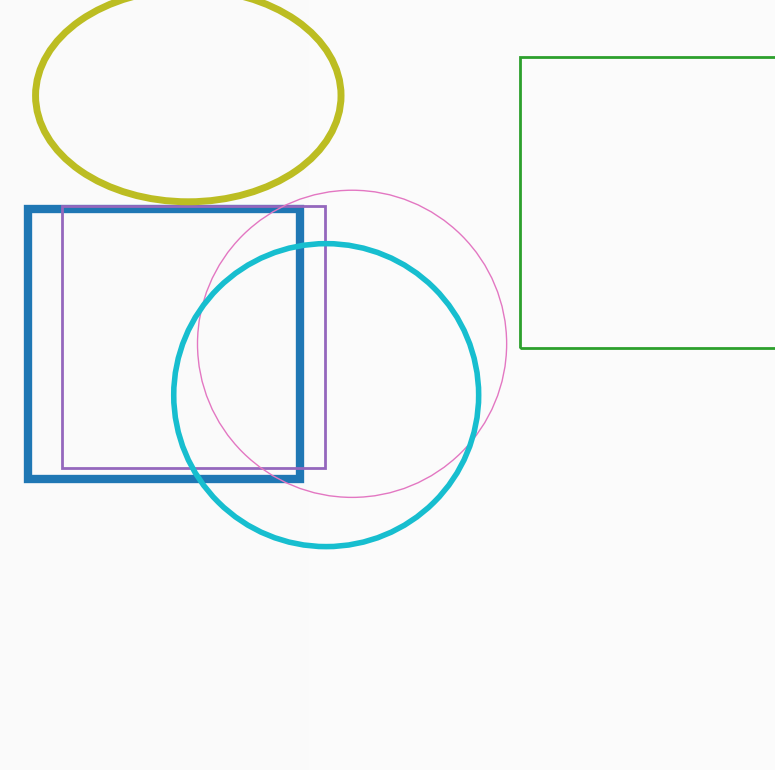[{"shape": "square", "thickness": 3, "radius": 0.88, "center": [0.212, 0.553]}, {"shape": "square", "thickness": 1, "radius": 0.94, "center": [0.859, 0.737]}, {"shape": "square", "thickness": 1, "radius": 0.85, "center": [0.25, 0.562]}, {"shape": "circle", "thickness": 0.5, "radius": 1.0, "center": [0.454, 0.553]}, {"shape": "oval", "thickness": 2.5, "radius": 0.99, "center": [0.243, 0.876]}, {"shape": "circle", "thickness": 2, "radius": 0.98, "center": [0.421, 0.487]}]